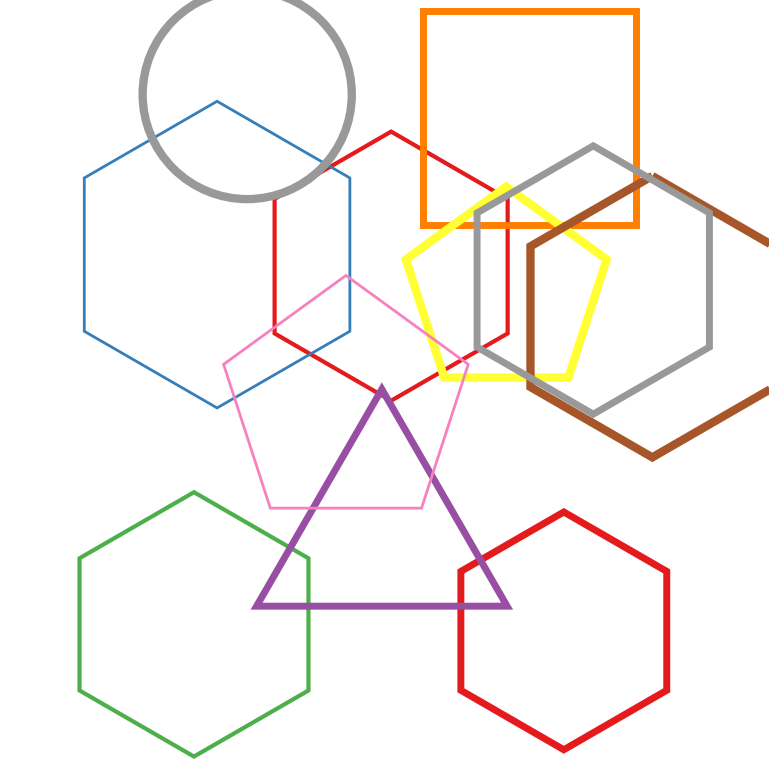[{"shape": "hexagon", "thickness": 2.5, "radius": 0.77, "center": [0.732, 0.181]}, {"shape": "hexagon", "thickness": 1.5, "radius": 0.87, "center": [0.508, 0.654]}, {"shape": "hexagon", "thickness": 1, "radius": 1.0, "center": [0.282, 0.669]}, {"shape": "hexagon", "thickness": 1.5, "radius": 0.86, "center": [0.252, 0.189]}, {"shape": "triangle", "thickness": 2.5, "radius": 0.94, "center": [0.496, 0.307]}, {"shape": "square", "thickness": 2.5, "radius": 0.69, "center": [0.688, 0.847]}, {"shape": "pentagon", "thickness": 3, "radius": 0.69, "center": [0.658, 0.621]}, {"shape": "hexagon", "thickness": 3, "radius": 0.91, "center": [0.847, 0.589]}, {"shape": "pentagon", "thickness": 1, "radius": 0.84, "center": [0.449, 0.475]}, {"shape": "circle", "thickness": 3, "radius": 0.68, "center": [0.321, 0.877]}, {"shape": "hexagon", "thickness": 2.5, "radius": 0.87, "center": [0.77, 0.636]}]